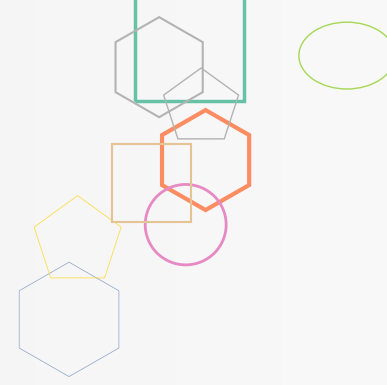[{"shape": "square", "thickness": 2.5, "radius": 0.71, "center": [0.489, 0.88]}, {"shape": "hexagon", "thickness": 3, "radius": 0.65, "center": [0.531, 0.584]}, {"shape": "hexagon", "thickness": 0.5, "radius": 0.74, "center": [0.178, 0.17]}, {"shape": "circle", "thickness": 2, "radius": 0.52, "center": [0.479, 0.416]}, {"shape": "oval", "thickness": 1, "radius": 0.62, "center": [0.895, 0.856]}, {"shape": "pentagon", "thickness": 0.5, "radius": 0.59, "center": [0.2, 0.374]}, {"shape": "square", "thickness": 1.5, "radius": 0.5, "center": [0.391, 0.525]}, {"shape": "hexagon", "thickness": 1.5, "radius": 0.65, "center": [0.411, 0.826]}, {"shape": "pentagon", "thickness": 1, "radius": 0.51, "center": [0.519, 0.722]}]